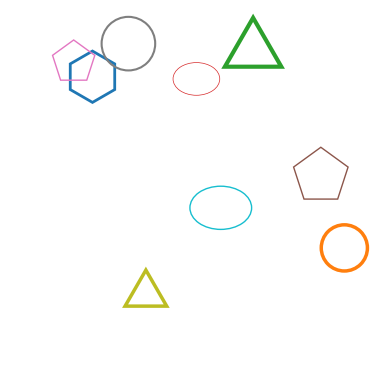[{"shape": "hexagon", "thickness": 2, "radius": 0.33, "center": [0.24, 0.801]}, {"shape": "circle", "thickness": 2.5, "radius": 0.3, "center": [0.894, 0.356]}, {"shape": "triangle", "thickness": 3, "radius": 0.42, "center": [0.657, 0.869]}, {"shape": "oval", "thickness": 0.5, "radius": 0.3, "center": [0.51, 0.795]}, {"shape": "pentagon", "thickness": 1, "radius": 0.37, "center": [0.833, 0.543]}, {"shape": "pentagon", "thickness": 1, "radius": 0.29, "center": [0.191, 0.838]}, {"shape": "circle", "thickness": 1.5, "radius": 0.35, "center": [0.334, 0.887]}, {"shape": "triangle", "thickness": 2.5, "radius": 0.31, "center": [0.379, 0.236]}, {"shape": "oval", "thickness": 1, "radius": 0.4, "center": [0.573, 0.46]}]